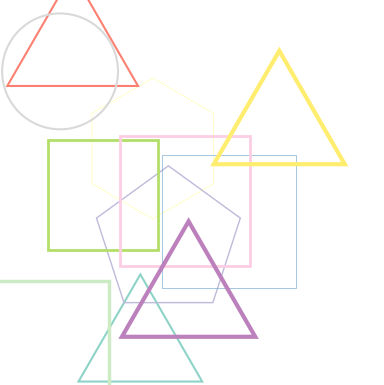[{"shape": "triangle", "thickness": 1.5, "radius": 0.93, "center": [0.365, 0.102]}, {"shape": "hexagon", "thickness": 0.5, "radius": 0.91, "center": [0.397, 0.614]}, {"shape": "pentagon", "thickness": 1, "radius": 0.98, "center": [0.437, 0.373]}, {"shape": "triangle", "thickness": 1.5, "radius": 0.98, "center": [0.189, 0.875]}, {"shape": "square", "thickness": 0.5, "radius": 0.87, "center": [0.596, 0.425]}, {"shape": "square", "thickness": 2, "radius": 0.71, "center": [0.268, 0.493]}, {"shape": "square", "thickness": 2, "radius": 0.84, "center": [0.481, 0.477]}, {"shape": "circle", "thickness": 1.5, "radius": 0.75, "center": [0.156, 0.815]}, {"shape": "triangle", "thickness": 3, "radius": 1.0, "center": [0.49, 0.225]}, {"shape": "square", "thickness": 2.5, "radius": 0.73, "center": [0.139, 0.125]}, {"shape": "triangle", "thickness": 3, "radius": 0.98, "center": [0.725, 0.672]}]